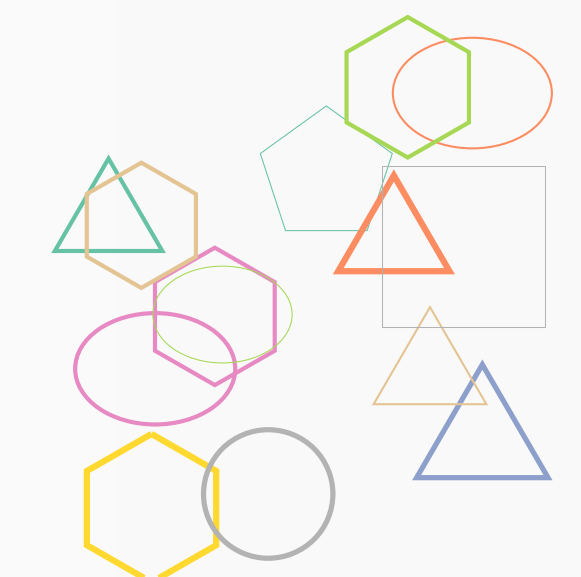[{"shape": "triangle", "thickness": 2, "radius": 0.53, "center": [0.187, 0.618]}, {"shape": "pentagon", "thickness": 0.5, "radius": 0.6, "center": [0.561, 0.696]}, {"shape": "triangle", "thickness": 3, "radius": 0.55, "center": [0.678, 0.585]}, {"shape": "oval", "thickness": 1, "radius": 0.68, "center": [0.813, 0.838]}, {"shape": "triangle", "thickness": 2.5, "radius": 0.65, "center": [0.83, 0.237]}, {"shape": "hexagon", "thickness": 2, "radius": 0.59, "center": [0.37, 0.451]}, {"shape": "oval", "thickness": 2, "radius": 0.69, "center": [0.267, 0.361]}, {"shape": "hexagon", "thickness": 2, "radius": 0.61, "center": [0.702, 0.848]}, {"shape": "oval", "thickness": 0.5, "radius": 0.6, "center": [0.383, 0.454]}, {"shape": "hexagon", "thickness": 3, "radius": 0.64, "center": [0.261, 0.119]}, {"shape": "hexagon", "thickness": 2, "radius": 0.54, "center": [0.243, 0.609]}, {"shape": "triangle", "thickness": 1, "radius": 0.56, "center": [0.74, 0.355]}, {"shape": "circle", "thickness": 2.5, "radius": 0.56, "center": [0.461, 0.144]}, {"shape": "square", "thickness": 0.5, "radius": 0.7, "center": [0.797, 0.573]}]